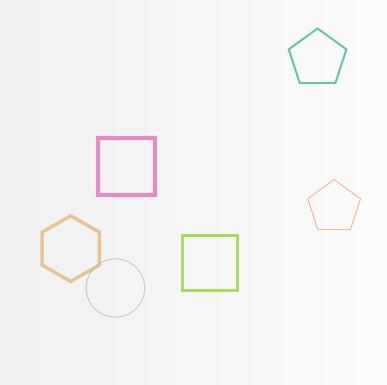[{"shape": "pentagon", "thickness": 1.5, "radius": 0.39, "center": [0.82, 0.848]}, {"shape": "pentagon", "thickness": 0.5, "radius": 0.36, "center": [0.862, 0.462]}, {"shape": "square", "thickness": 3, "radius": 0.37, "center": [0.326, 0.569]}, {"shape": "square", "thickness": 2, "radius": 0.36, "center": [0.54, 0.318]}, {"shape": "hexagon", "thickness": 2.5, "radius": 0.43, "center": [0.183, 0.354]}, {"shape": "circle", "thickness": 0.5, "radius": 0.38, "center": [0.298, 0.252]}]